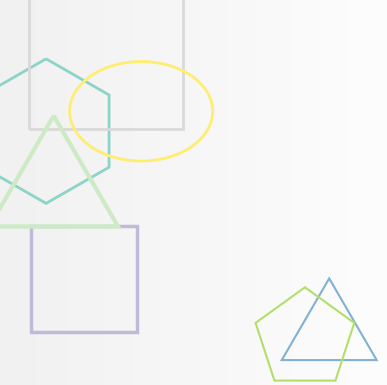[{"shape": "hexagon", "thickness": 2, "radius": 0.94, "center": [0.119, 0.659]}, {"shape": "square", "thickness": 2.5, "radius": 0.69, "center": [0.217, 0.276]}, {"shape": "triangle", "thickness": 1.5, "radius": 0.71, "center": [0.85, 0.135]}, {"shape": "pentagon", "thickness": 1.5, "radius": 0.67, "center": [0.787, 0.12]}, {"shape": "square", "thickness": 2, "radius": 0.99, "center": [0.273, 0.864]}, {"shape": "triangle", "thickness": 3, "radius": 0.96, "center": [0.139, 0.508]}, {"shape": "oval", "thickness": 2, "radius": 0.92, "center": [0.364, 0.711]}]